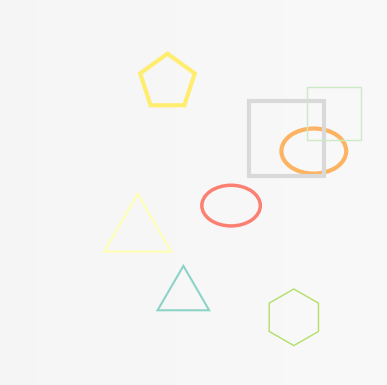[{"shape": "triangle", "thickness": 1.5, "radius": 0.38, "center": [0.473, 0.233]}, {"shape": "triangle", "thickness": 1.5, "radius": 0.5, "center": [0.355, 0.396]}, {"shape": "oval", "thickness": 2.5, "radius": 0.38, "center": [0.596, 0.466]}, {"shape": "oval", "thickness": 3, "radius": 0.42, "center": [0.81, 0.608]}, {"shape": "hexagon", "thickness": 1, "radius": 0.37, "center": [0.758, 0.176]}, {"shape": "square", "thickness": 3, "radius": 0.48, "center": [0.738, 0.639]}, {"shape": "square", "thickness": 1, "radius": 0.34, "center": [0.862, 0.704]}, {"shape": "pentagon", "thickness": 3, "radius": 0.37, "center": [0.432, 0.786]}]